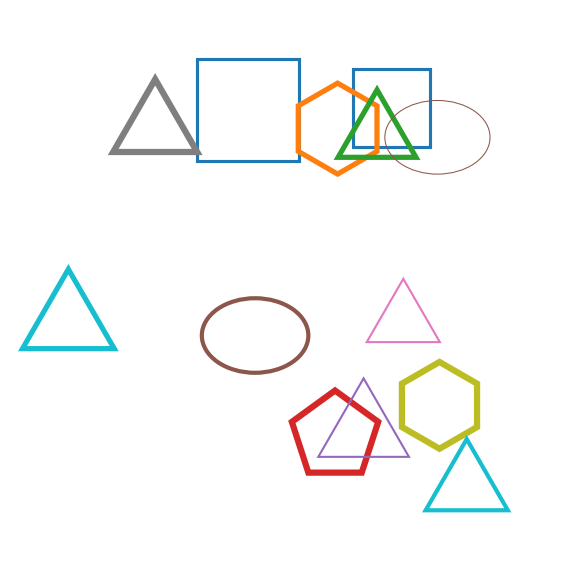[{"shape": "square", "thickness": 1.5, "radius": 0.34, "center": [0.678, 0.812]}, {"shape": "square", "thickness": 1.5, "radius": 0.44, "center": [0.429, 0.808]}, {"shape": "hexagon", "thickness": 2.5, "radius": 0.39, "center": [0.585, 0.776]}, {"shape": "triangle", "thickness": 2.5, "radius": 0.39, "center": [0.653, 0.766]}, {"shape": "pentagon", "thickness": 3, "radius": 0.39, "center": [0.58, 0.244]}, {"shape": "triangle", "thickness": 1, "radius": 0.45, "center": [0.63, 0.253]}, {"shape": "oval", "thickness": 2, "radius": 0.46, "center": [0.442, 0.418]}, {"shape": "oval", "thickness": 0.5, "radius": 0.46, "center": [0.757, 0.761]}, {"shape": "triangle", "thickness": 1, "radius": 0.37, "center": [0.698, 0.443]}, {"shape": "triangle", "thickness": 3, "radius": 0.42, "center": [0.269, 0.778]}, {"shape": "hexagon", "thickness": 3, "radius": 0.38, "center": [0.761, 0.297]}, {"shape": "triangle", "thickness": 2, "radius": 0.41, "center": [0.808, 0.157]}, {"shape": "triangle", "thickness": 2.5, "radius": 0.46, "center": [0.118, 0.441]}]